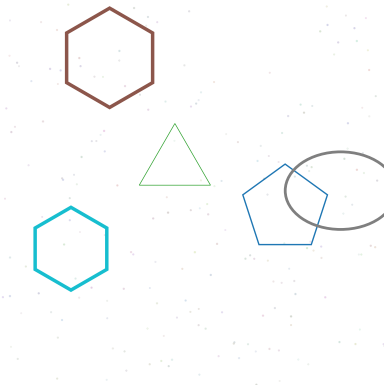[{"shape": "pentagon", "thickness": 1, "radius": 0.58, "center": [0.741, 0.458]}, {"shape": "triangle", "thickness": 0.5, "radius": 0.53, "center": [0.454, 0.572]}, {"shape": "hexagon", "thickness": 2.5, "radius": 0.64, "center": [0.285, 0.85]}, {"shape": "oval", "thickness": 2, "radius": 0.72, "center": [0.885, 0.505]}, {"shape": "hexagon", "thickness": 2.5, "radius": 0.54, "center": [0.184, 0.354]}]